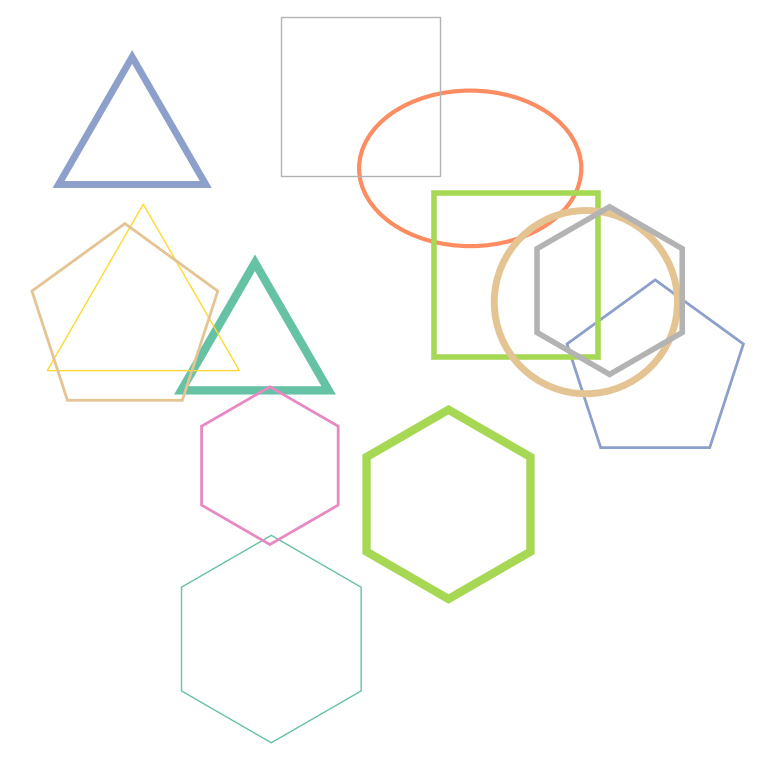[{"shape": "triangle", "thickness": 3, "radius": 0.55, "center": [0.331, 0.548]}, {"shape": "hexagon", "thickness": 0.5, "radius": 0.67, "center": [0.352, 0.17]}, {"shape": "oval", "thickness": 1.5, "radius": 0.72, "center": [0.611, 0.781]}, {"shape": "pentagon", "thickness": 1, "radius": 0.6, "center": [0.851, 0.516]}, {"shape": "triangle", "thickness": 2.5, "radius": 0.55, "center": [0.172, 0.816]}, {"shape": "hexagon", "thickness": 1, "radius": 0.51, "center": [0.35, 0.395]}, {"shape": "square", "thickness": 2, "radius": 0.53, "center": [0.671, 0.643]}, {"shape": "hexagon", "thickness": 3, "radius": 0.61, "center": [0.582, 0.345]}, {"shape": "triangle", "thickness": 0.5, "radius": 0.72, "center": [0.186, 0.591]}, {"shape": "circle", "thickness": 2.5, "radius": 0.59, "center": [0.761, 0.608]}, {"shape": "pentagon", "thickness": 1, "radius": 0.63, "center": [0.162, 0.583]}, {"shape": "hexagon", "thickness": 2, "radius": 0.54, "center": [0.792, 0.623]}, {"shape": "square", "thickness": 0.5, "radius": 0.52, "center": [0.468, 0.874]}]